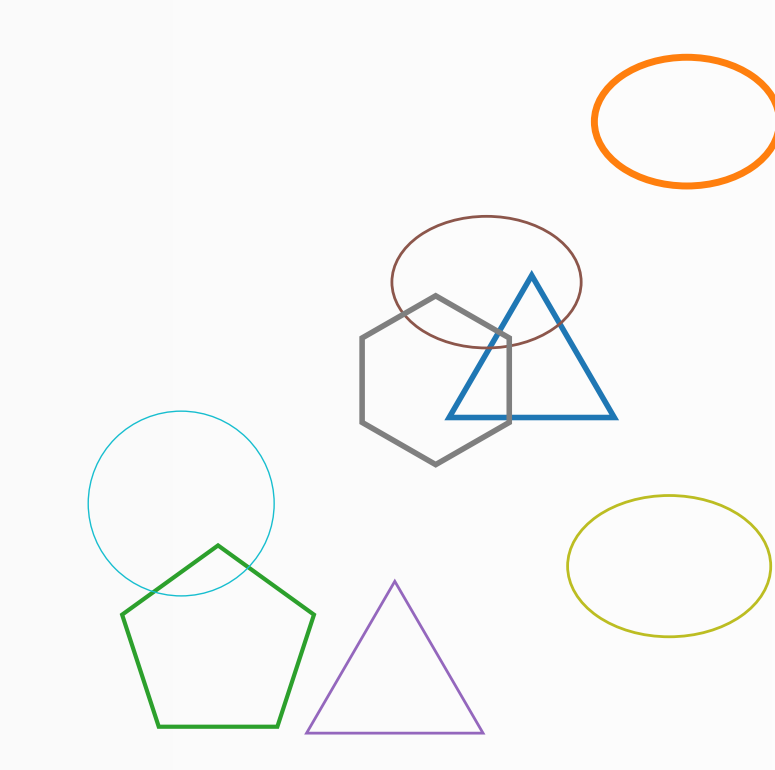[{"shape": "triangle", "thickness": 2, "radius": 0.61, "center": [0.686, 0.519]}, {"shape": "oval", "thickness": 2.5, "radius": 0.6, "center": [0.886, 0.842]}, {"shape": "pentagon", "thickness": 1.5, "radius": 0.65, "center": [0.281, 0.161]}, {"shape": "triangle", "thickness": 1, "radius": 0.66, "center": [0.509, 0.114]}, {"shape": "oval", "thickness": 1, "radius": 0.61, "center": [0.628, 0.634]}, {"shape": "hexagon", "thickness": 2, "radius": 0.55, "center": [0.562, 0.506]}, {"shape": "oval", "thickness": 1, "radius": 0.66, "center": [0.863, 0.265]}, {"shape": "circle", "thickness": 0.5, "radius": 0.6, "center": [0.234, 0.346]}]